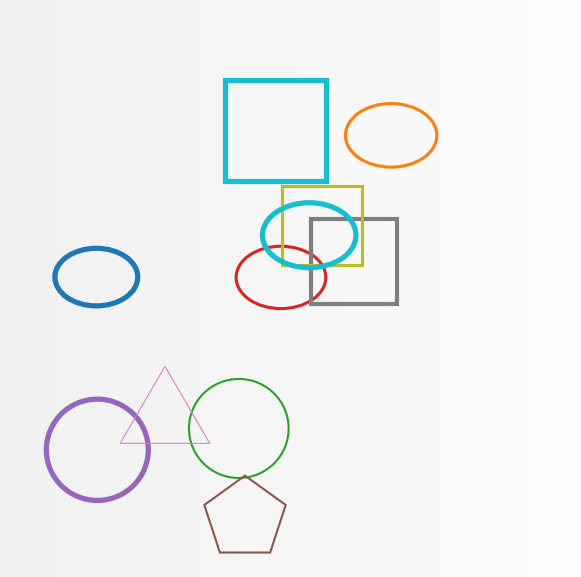[{"shape": "oval", "thickness": 2.5, "radius": 0.36, "center": [0.166, 0.519]}, {"shape": "oval", "thickness": 1.5, "radius": 0.39, "center": [0.673, 0.765]}, {"shape": "circle", "thickness": 1, "radius": 0.43, "center": [0.411, 0.257]}, {"shape": "oval", "thickness": 1.5, "radius": 0.39, "center": [0.483, 0.519]}, {"shape": "circle", "thickness": 2.5, "radius": 0.44, "center": [0.167, 0.22]}, {"shape": "pentagon", "thickness": 1, "radius": 0.37, "center": [0.422, 0.102]}, {"shape": "triangle", "thickness": 0.5, "radius": 0.44, "center": [0.284, 0.276]}, {"shape": "square", "thickness": 2, "radius": 0.37, "center": [0.609, 0.547]}, {"shape": "square", "thickness": 1.5, "radius": 0.34, "center": [0.554, 0.609]}, {"shape": "oval", "thickness": 2.5, "radius": 0.4, "center": [0.532, 0.592]}, {"shape": "square", "thickness": 2.5, "radius": 0.44, "center": [0.474, 0.774]}]